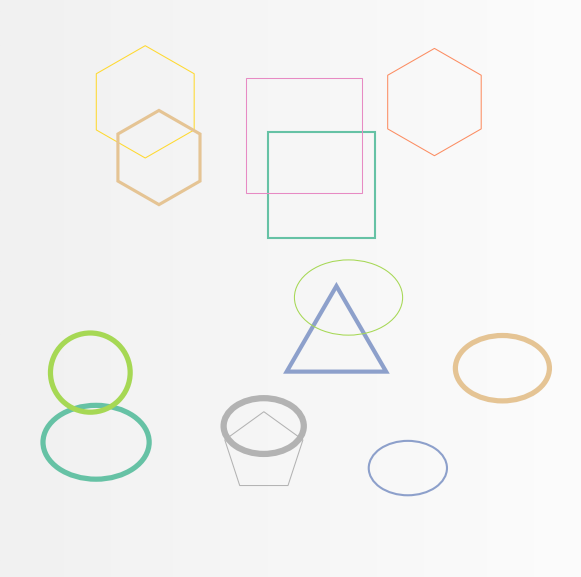[{"shape": "oval", "thickness": 2.5, "radius": 0.46, "center": [0.165, 0.233]}, {"shape": "square", "thickness": 1, "radius": 0.46, "center": [0.553, 0.678]}, {"shape": "hexagon", "thickness": 0.5, "radius": 0.46, "center": [0.747, 0.822]}, {"shape": "oval", "thickness": 1, "radius": 0.34, "center": [0.702, 0.189]}, {"shape": "triangle", "thickness": 2, "radius": 0.49, "center": [0.579, 0.405]}, {"shape": "square", "thickness": 0.5, "radius": 0.5, "center": [0.523, 0.765]}, {"shape": "circle", "thickness": 2.5, "radius": 0.34, "center": [0.155, 0.354]}, {"shape": "oval", "thickness": 0.5, "radius": 0.47, "center": [0.6, 0.484]}, {"shape": "hexagon", "thickness": 0.5, "radius": 0.49, "center": [0.25, 0.823]}, {"shape": "oval", "thickness": 2.5, "radius": 0.4, "center": [0.864, 0.362]}, {"shape": "hexagon", "thickness": 1.5, "radius": 0.41, "center": [0.273, 0.726]}, {"shape": "pentagon", "thickness": 0.5, "radius": 0.35, "center": [0.454, 0.216]}, {"shape": "oval", "thickness": 3, "radius": 0.34, "center": [0.454, 0.261]}]